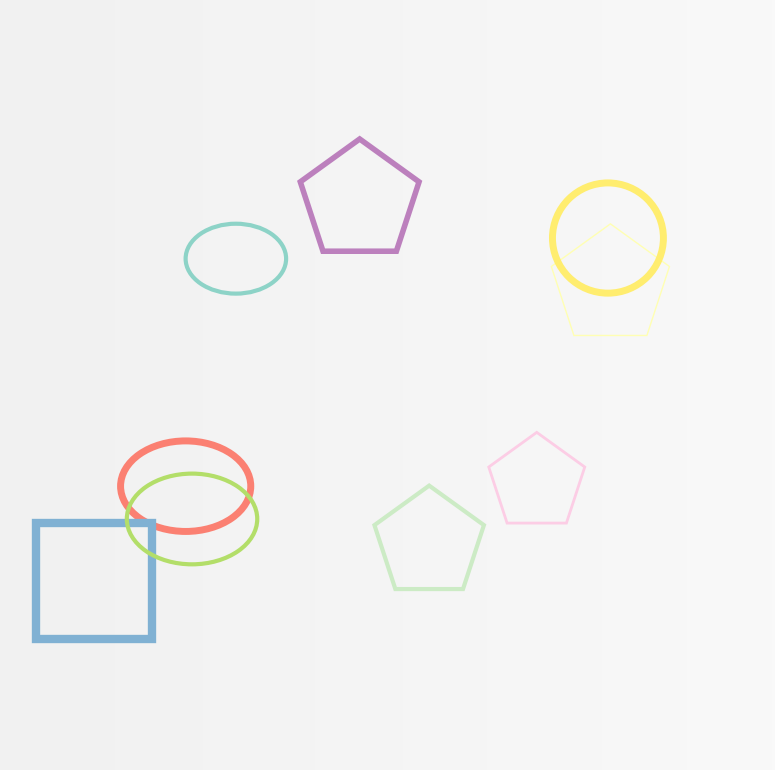[{"shape": "oval", "thickness": 1.5, "radius": 0.32, "center": [0.304, 0.664]}, {"shape": "pentagon", "thickness": 0.5, "radius": 0.4, "center": [0.788, 0.629]}, {"shape": "oval", "thickness": 2.5, "radius": 0.42, "center": [0.24, 0.369]}, {"shape": "square", "thickness": 3, "radius": 0.38, "center": [0.121, 0.246]}, {"shape": "oval", "thickness": 1.5, "radius": 0.42, "center": [0.248, 0.326]}, {"shape": "pentagon", "thickness": 1, "radius": 0.33, "center": [0.693, 0.373]}, {"shape": "pentagon", "thickness": 2, "radius": 0.4, "center": [0.464, 0.739]}, {"shape": "pentagon", "thickness": 1.5, "radius": 0.37, "center": [0.554, 0.295]}, {"shape": "circle", "thickness": 2.5, "radius": 0.36, "center": [0.784, 0.691]}]